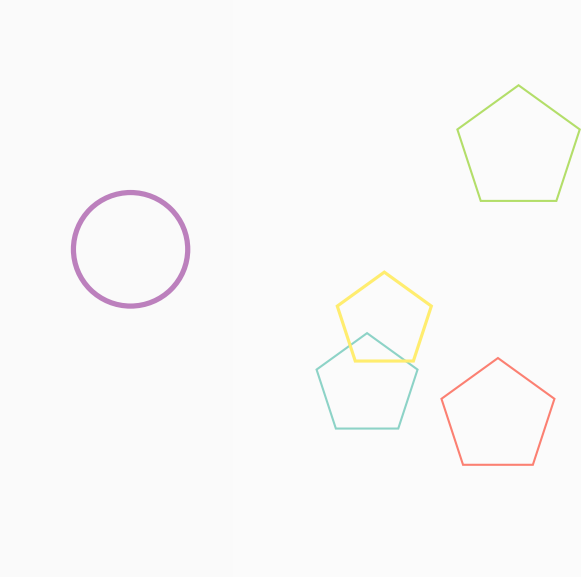[{"shape": "pentagon", "thickness": 1, "radius": 0.46, "center": [0.631, 0.331]}, {"shape": "pentagon", "thickness": 1, "radius": 0.51, "center": [0.857, 0.277]}, {"shape": "pentagon", "thickness": 1, "radius": 0.55, "center": [0.892, 0.741]}, {"shape": "circle", "thickness": 2.5, "radius": 0.49, "center": [0.225, 0.567]}, {"shape": "pentagon", "thickness": 1.5, "radius": 0.43, "center": [0.661, 0.443]}]